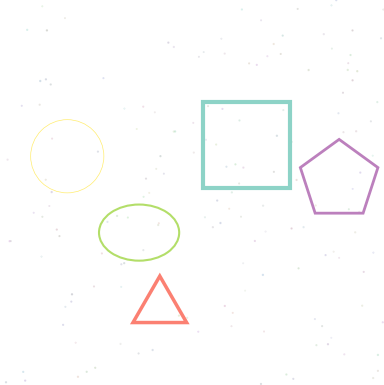[{"shape": "square", "thickness": 3, "radius": 0.56, "center": [0.641, 0.624]}, {"shape": "triangle", "thickness": 2.5, "radius": 0.4, "center": [0.415, 0.202]}, {"shape": "oval", "thickness": 1.5, "radius": 0.52, "center": [0.361, 0.396]}, {"shape": "pentagon", "thickness": 2, "radius": 0.53, "center": [0.881, 0.532]}, {"shape": "circle", "thickness": 0.5, "radius": 0.48, "center": [0.175, 0.594]}]